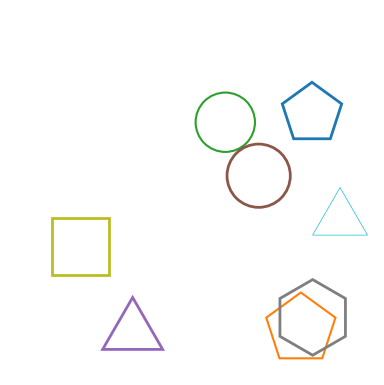[{"shape": "pentagon", "thickness": 2, "radius": 0.41, "center": [0.81, 0.705]}, {"shape": "pentagon", "thickness": 1.5, "radius": 0.47, "center": [0.781, 0.146]}, {"shape": "circle", "thickness": 1.5, "radius": 0.39, "center": [0.585, 0.682]}, {"shape": "triangle", "thickness": 2, "radius": 0.45, "center": [0.345, 0.137]}, {"shape": "circle", "thickness": 2, "radius": 0.41, "center": [0.672, 0.544]}, {"shape": "hexagon", "thickness": 2, "radius": 0.49, "center": [0.812, 0.176]}, {"shape": "square", "thickness": 2, "radius": 0.37, "center": [0.209, 0.359]}, {"shape": "triangle", "thickness": 0.5, "radius": 0.41, "center": [0.883, 0.431]}]